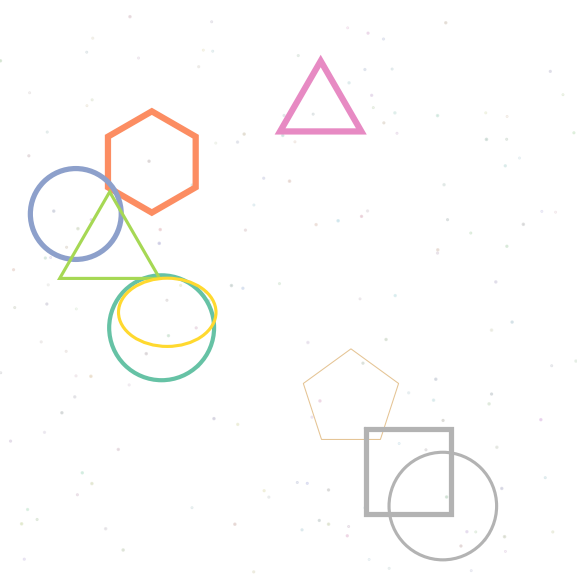[{"shape": "circle", "thickness": 2, "radius": 0.45, "center": [0.28, 0.432]}, {"shape": "hexagon", "thickness": 3, "radius": 0.44, "center": [0.263, 0.719]}, {"shape": "circle", "thickness": 2.5, "radius": 0.39, "center": [0.131, 0.629]}, {"shape": "triangle", "thickness": 3, "radius": 0.41, "center": [0.555, 0.812]}, {"shape": "triangle", "thickness": 1.5, "radius": 0.5, "center": [0.19, 0.567]}, {"shape": "oval", "thickness": 1.5, "radius": 0.42, "center": [0.29, 0.458]}, {"shape": "pentagon", "thickness": 0.5, "radius": 0.43, "center": [0.608, 0.308]}, {"shape": "square", "thickness": 2.5, "radius": 0.37, "center": [0.708, 0.183]}, {"shape": "circle", "thickness": 1.5, "radius": 0.47, "center": [0.767, 0.123]}]